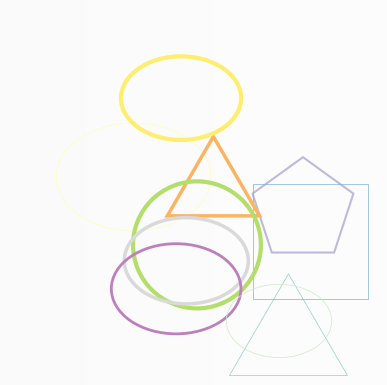[{"shape": "triangle", "thickness": 0.5, "radius": 0.88, "center": [0.744, 0.112]}, {"shape": "oval", "thickness": 0.5, "radius": 1.0, "center": [0.345, 0.54]}, {"shape": "pentagon", "thickness": 1.5, "radius": 0.68, "center": [0.782, 0.455]}, {"shape": "square", "thickness": 0.5, "radius": 0.74, "center": [0.801, 0.373]}, {"shape": "triangle", "thickness": 2.5, "radius": 0.69, "center": [0.551, 0.508]}, {"shape": "circle", "thickness": 3, "radius": 0.82, "center": [0.508, 0.364]}, {"shape": "oval", "thickness": 2.5, "radius": 0.8, "center": [0.481, 0.323]}, {"shape": "oval", "thickness": 2, "radius": 0.84, "center": [0.455, 0.25]}, {"shape": "oval", "thickness": 0.5, "radius": 0.68, "center": [0.72, 0.166]}, {"shape": "oval", "thickness": 3, "radius": 0.78, "center": [0.467, 0.745]}]